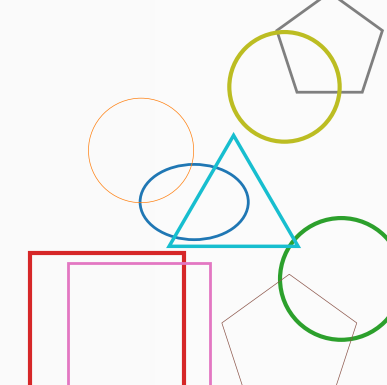[{"shape": "oval", "thickness": 2, "radius": 0.7, "center": [0.501, 0.475]}, {"shape": "circle", "thickness": 0.5, "radius": 0.68, "center": [0.364, 0.609]}, {"shape": "circle", "thickness": 3, "radius": 0.79, "center": [0.881, 0.275]}, {"shape": "square", "thickness": 3, "radius": 0.99, "center": [0.276, 0.146]}, {"shape": "pentagon", "thickness": 0.5, "radius": 0.92, "center": [0.747, 0.105]}, {"shape": "square", "thickness": 2, "radius": 0.92, "center": [0.359, 0.135]}, {"shape": "pentagon", "thickness": 2, "radius": 0.72, "center": [0.851, 0.876]}, {"shape": "circle", "thickness": 3, "radius": 0.71, "center": [0.734, 0.774]}, {"shape": "triangle", "thickness": 2.5, "radius": 0.96, "center": [0.603, 0.456]}]